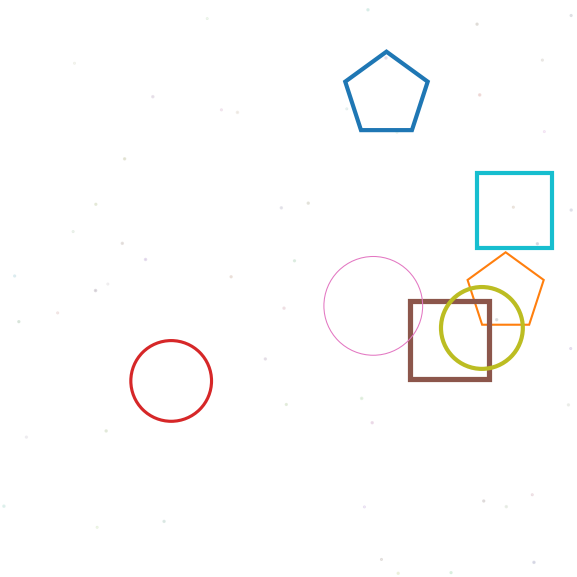[{"shape": "pentagon", "thickness": 2, "radius": 0.38, "center": [0.669, 0.835]}, {"shape": "pentagon", "thickness": 1, "radius": 0.35, "center": [0.876, 0.493]}, {"shape": "circle", "thickness": 1.5, "radius": 0.35, "center": [0.296, 0.339]}, {"shape": "square", "thickness": 2.5, "radius": 0.34, "center": [0.778, 0.41]}, {"shape": "circle", "thickness": 0.5, "radius": 0.43, "center": [0.646, 0.469]}, {"shape": "circle", "thickness": 2, "radius": 0.35, "center": [0.834, 0.431]}, {"shape": "square", "thickness": 2, "radius": 0.33, "center": [0.891, 0.634]}]